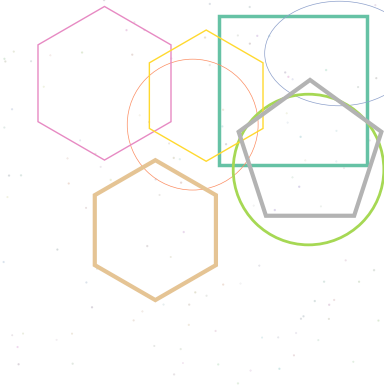[{"shape": "square", "thickness": 2.5, "radius": 0.96, "center": [0.761, 0.765]}, {"shape": "circle", "thickness": 0.5, "radius": 0.85, "center": [0.5, 0.676]}, {"shape": "oval", "thickness": 0.5, "radius": 0.97, "center": [0.881, 0.861]}, {"shape": "hexagon", "thickness": 1, "radius": 1.0, "center": [0.271, 0.784]}, {"shape": "circle", "thickness": 2, "radius": 0.98, "center": [0.801, 0.56]}, {"shape": "hexagon", "thickness": 1, "radius": 0.85, "center": [0.536, 0.752]}, {"shape": "hexagon", "thickness": 3, "radius": 0.91, "center": [0.404, 0.402]}, {"shape": "pentagon", "thickness": 3, "radius": 0.97, "center": [0.805, 0.597]}]